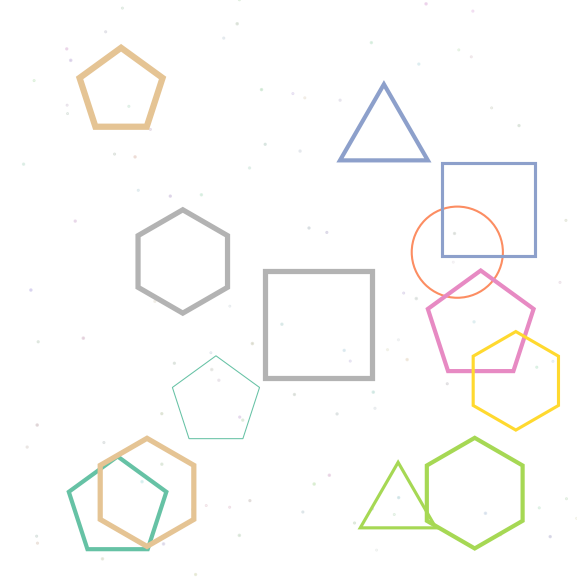[{"shape": "pentagon", "thickness": 0.5, "radius": 0.4, "center": [0.374, 0.304]}, {"shape": "pentagon", "thickness": 2, "radius": 0.44, "center": [0.204, 0.12]}, {"shape": "circle", "thickness": 1, "radius": 0.39, "center": [0.792, 0.562]}, {"shape": "triangle", "thickness": 2, "radius": 0.44, "center": [0.665, 0.765]}, {"shape": "square", "thickness": 1.5, "radius": 0.4, "center": [0.846, 0.636]}, {"shape": "pentagon", "thickness": 2, "radius": 0.48, "center": [0.832, 0.434]}, {"shape": "triangle", "thickness": 1.5, "radius": 0.38, "center": [0.689, 0.123]}, {"shape": "hexagon", "thickness": 2, "radius": 0.48, "center": [0.822, 0.145]}, {"shape": "hexagon", "thickness": 1.5, "radius": 0.43, "center": [0.893, 0.34]}, {"shape": "pentagon", "thickness": 3, "radius": 0.38, "center": [0.21, 0.841]}, {"shape": "hexagon", "thickness": 2.5, "radius": 0.47, "center": [0.255, 0.147]}, {"shape": "square", "thickness": 2.5, "radius": 0.46, "center": [0.552, 0.437]}, {"shape": "hexagon", "thickness": 2.5, "radius": 0.45, "center": [0.317, 0.546]}]